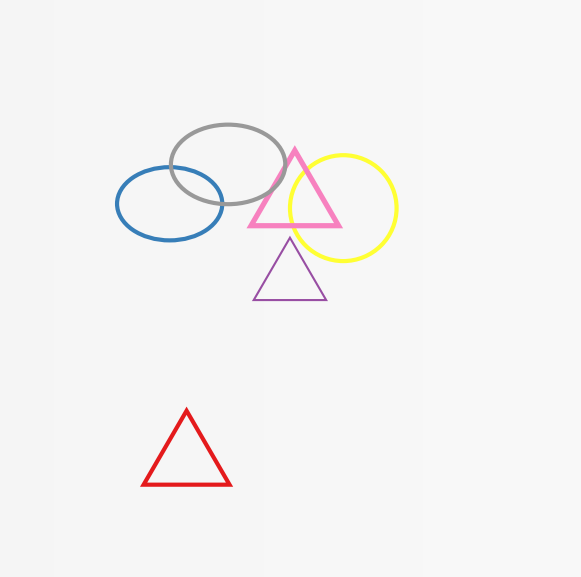[{"shape": "triangle", "thickness": 2, "radius": 0.43, "center": [0.321, 0.203]}, {"shape": "oval", "thickness": 2, "radius": 0.45, "center": [0.292, 0.646]}, {"shape": "triangle", "thickness": 1, "radius": 0.36, "center": [0.499, 0.516]}, {"shape": "circle", "thickness": 2, "radius": 0.46, "center": [0.591, 0.639]}, {"shape": "triangle", "thickness": 2.5, "radius": 0.43, "center": [0.507, 0.652]}, {"shape": "oval", "thickness": 2, "radius": 0.49, "center": [0.392, 0.714]}]